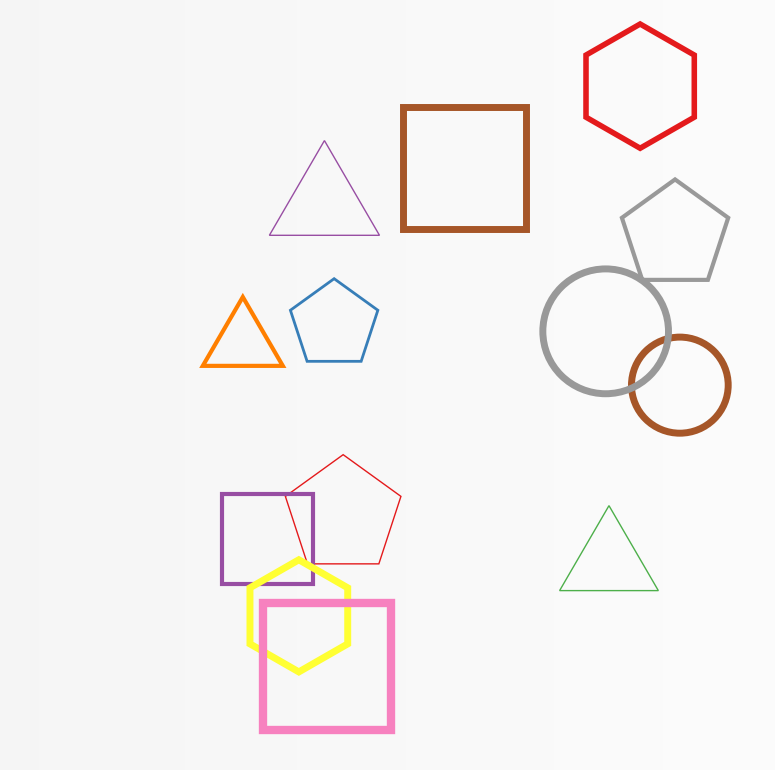[{"shape": "hexagon", "thickness": 2, "radius": 0.4, "center": [0.826, 0.888]}, {"shape": "pentagon", "thickness": 0.5, "radius": 0.39, "center": [0.443, 0.331]}, {"shape": "pentagon", "thickness": 1, "radius": 0.3, "center": [0.431, 0.579]}, {"shape": "triangle", "thickness": 0.5, "radius": 0.37, "center": [0.786, 0.27]}, {"shape": "square", "thickness": 1.5, "radius": 0.29, "center": [0.345, 0.3]}, {"shape": "triangle", "thickness": 0.5, "radius": 0.41, "center": [0.419, 0.735]}, {"shape": "triangle", "thickness": 1.5, "radius": 0.3, "center": [0.313, 0.555]}, {"shape": "hexagon", "thickness": 2.5, "radius": 0.36, "center": [0.386, 0.2]}, {"shape": "circle", "thickness": 2.5, "radius": 0.31, "center": [0.877, 0.5]}, {"shape": "square", "thickness": 2.5, "radius": 0.4, "center": [0.6, 0.782]}, {"shape": "square", "thickness": 3, "radius": 0.41, "center": [0.422, 0.134]}, {"shape": "pentagon", "thickness": 1.5, "radius": 0.36, "center": [0.871, 0.695]}, {"shape": "circle", "thickness": 2.5, "radius": 0.41, "center": [0.782, 0.57]}]